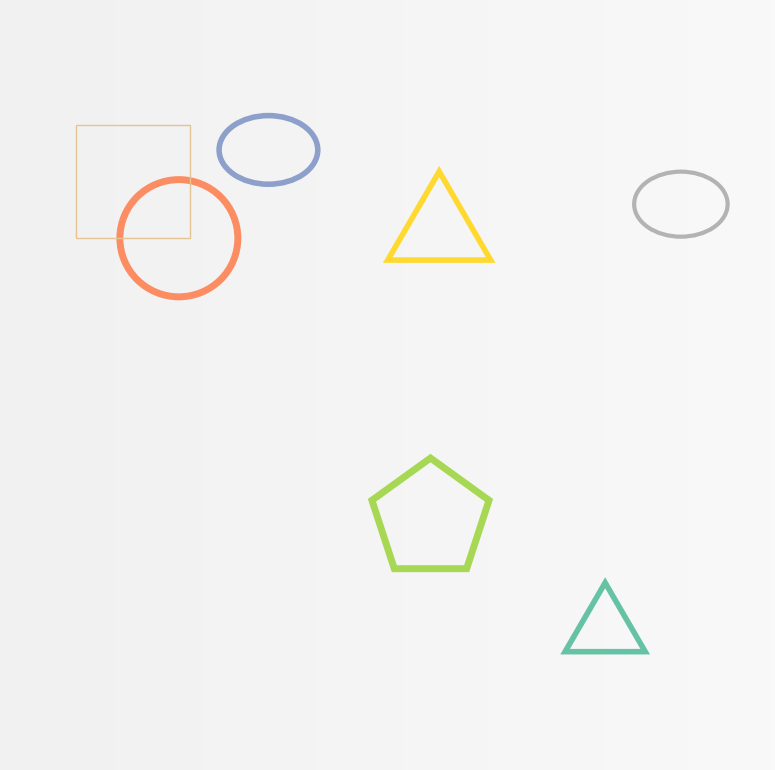[{"shape": "triangle", "thickness": 2, "radius": 0.3, "center": [0.781, 0.184]}, {"shape": "circle", "thickness": 2.5, "radius": 0.38, "center": [0.231, 0.691]}, {"shape": "oval", "thickness": 2, "radius": 0.32, "center": [0.346, 0.805]}, {"shape": "pentagon", "thickness": 2.5, "radius": 0.4, "center": [0.555, 0.326]}, {"shape": "triangle", "thickness": 2, "radius": 0.38, "center": [0.567, 0.701]}, {"shape": "square", "thickness": 0.5, "radius": 0.37, "center": [0.171, 0.765]}, {"shape": "oval", "thickness": 1.5, "radius": 0.3, "center": [0.879, 0.735]}]